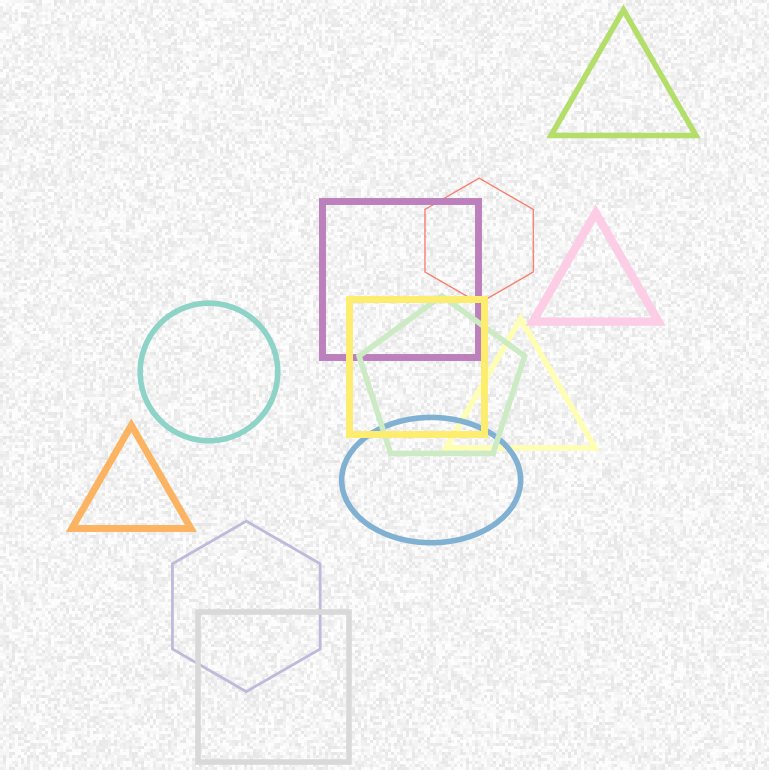[{"shape": "circle", "thickness": 2, "radius": 0.45, "center": [0.271, 0.517]}, {"shape": "triangle", "thickness": 2, "radius": 0.56, "center": [0.676, 0.474]}, {"shape": "hexagon", "thickness": 1, "radius": 0.55, "center": [0.32, 0.213]}, {"shape": "hexagon", "thickness": 0.5, "radius": 0.41, "center": [0.622, 0.687]}, {"shape": "oval", "thickness": 2, "radius": 0.58, "center": [0.56, 0.377]}, {"shape": "triangle", "thickness": 2.5, "radius": 0.45, "center": [0.171, 0.358]}, {"shape": "triangle", "thickness": 2, "radius": 0.54, "center": [0.81, 0.878]}, {"shape": "triangle", "thickness": 3, "radius": 0.47, "center": [0.774, 0.629]}, {"shape": "square", "thickness": 2, "radius": 0.49, "center": [0.355, 0.108]}, {"shape": "square", "thickness": 2.5, "radius": 0.51, "center": [0.52, 0.638]}, {"shape": "pentagon", "thickness": 2, "radius": 0.57, "center": [0.574, 0.503]}, {"shape": "square", "thickness": 2.5, "radius": 0.44, "center": [0.541, 0.525]}]